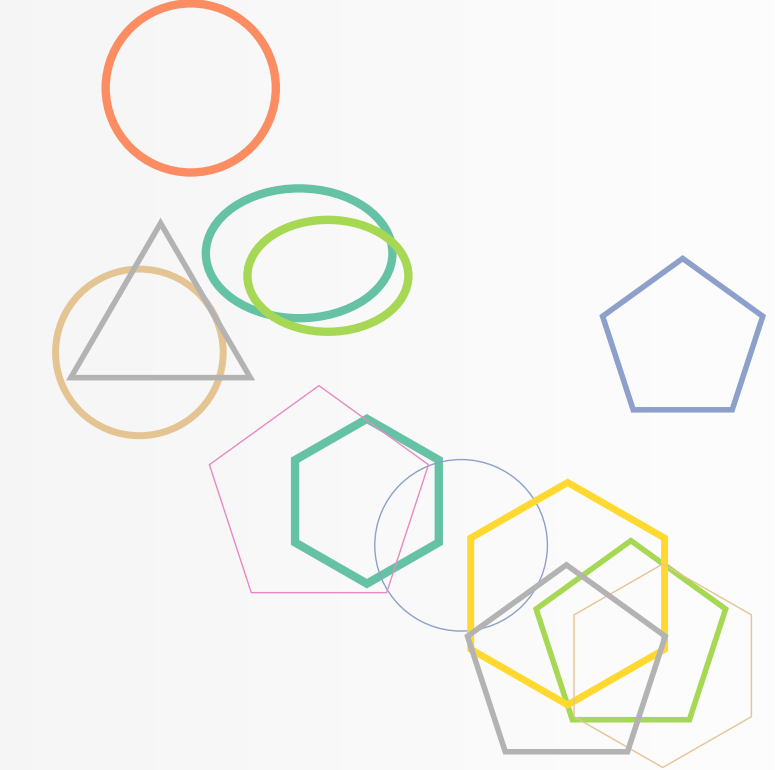[{"shape": "hexagon", "thickness": 3, "radius": 0.54, "center": [0.473, 0.349]}, {"shape": "oval", "thickness": 3, "radius": 0.6, "center": [0.386, 0.671]}, {"shape": "circle", "thickness": 3, "radius": 0.55, "center": [0.246, 0.886]}, {"shape": "pentagon", "thickness": 2, "radius": 0.54, "center": [0.881, 0.556]}, {"shape": "circle", "thickness": 0.5, "radius": 0.56, "center": [0.595, 0.292]}, {"shape": "pentagon", "thickness": 0.5, "radius": 0.74, "center": [0.412, 0.351]}, {"shape": "oval", "thickness": 3, "radius": 0.52, "center": [0.423, 0.642]}, {"shape": "pentagon", "thickness": 2, "radius": 0.64, "center": [0.814, 0.169]}, {"shape": "hexagon", "thickness": 2.5, "radius": 0.72, "center": [0.732, 0.229]}, {"shape": "circle", "thickness": 2.5, "radius": 0.54, "center": [0.18, 0.542]}, {"shape": "hexagon", "thickness": 0.5, "radius": 0.66, "center": [0.855, 0.135]}, {"shape": "pentagon", "thickness": 2, "radius": 0.67, "center": [0.731, 0.132]}, {"shape": "triangle", "thickness": 2, "radius": 0.67, "center": [0.207, 0.576]}]